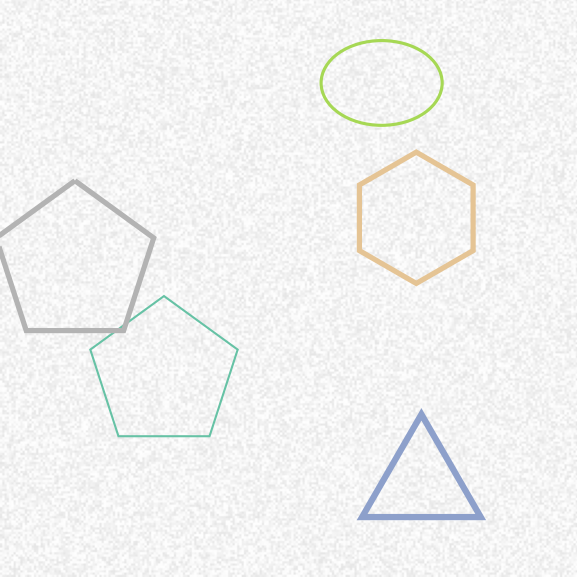[{"shape": "pentagon", "thickness": 1, "radius": 0.67, "center": [0.284, 0.352]}, {"shape": "triangle", "thickness": 3, "radius": 0.59, "center": [0.73, 0.163]}, {"shape": "oval", "thickness": 1.5, "radius": 0.52, "center": [0.661, 0.855]}, {"shape": "hexagon", "thickness": 2.5, "radius": 0.57, "center": [0.721, 0.622]}, {"shape": "pentagon", "thickness": 2.5, "radius": 0.72, "center": [0.13, 0.543]}]